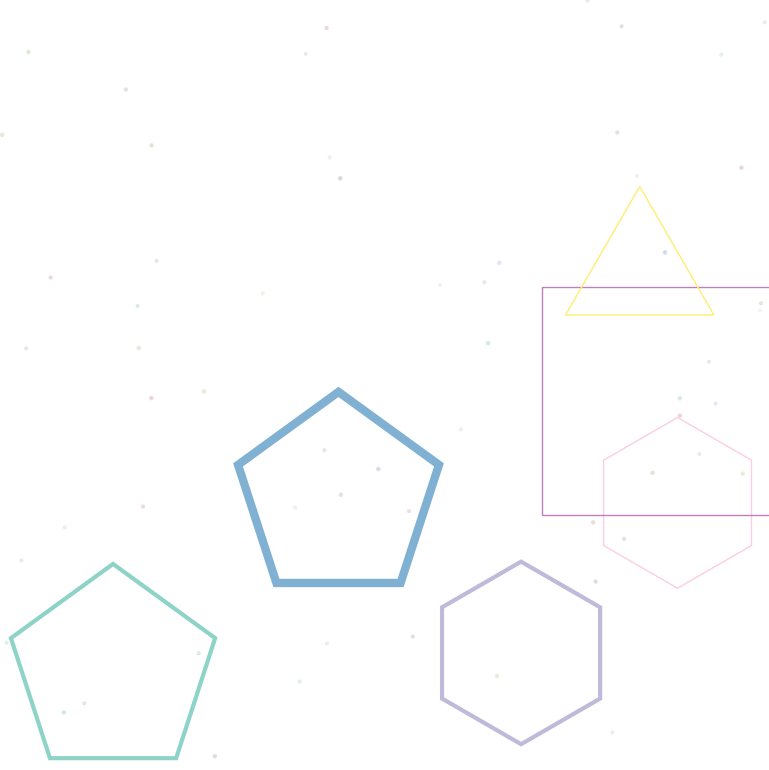[{"shape": "pentagon", "thickness": 1.5, "radius": 0.7, "center": [0.147, 0.128]}, {"shape": "hexagon", "thickness": 1.5, "radius": 0.59, "center": [0.677, 0.152]}, {"shape": "pentagon", "thickness": 3, "radius": 0.69, "center": [0.44, 0.354]}, {"shape": "hexagon", "thickness": 0.5, "radius": 0.55, "center": [0.88, 0.347]}, {"shape": "square", "thickness": 0.5, "radius": 0.74, "center": [0.852, 0.48]}, {"shape": "triangle", "thickness": 0.5, "radius": 0.56, "center": [0.831, 0.647]}]